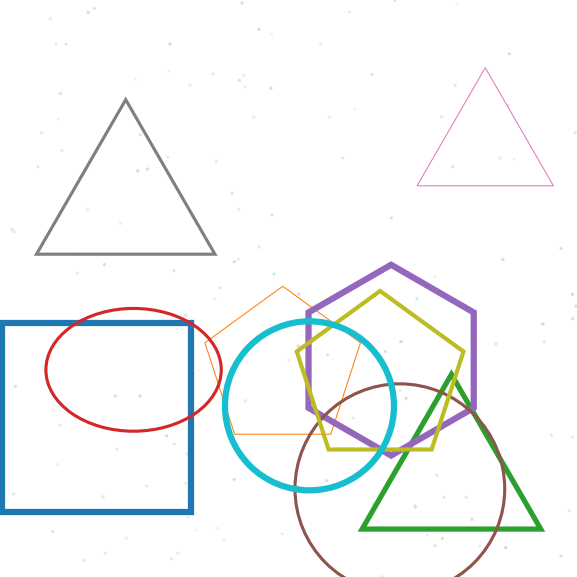[{"shape": "square", "thickness": 3, "radius": 0.82, "center": [0.167, 0.276]}, {"shape": "pentagon", "thickness": 0.5, "radius": 0.71, "center": [0.49, 0.362]}, {"shape": "triangle", "thickness": 2.5, "radius": 0.89, "center": [0.782, 0.172]}, {"shape": "oval", "thickness": 1.5, "radius": 0.76, "center": [0.231, 0.359]}, {"shape": "hexagon", "thickness": 3, "radius": 0.83, "center": [0.677, 0.375]}, {"shape": "circle", "thickness": 1.5, "radius": 0.91, "center": [0.692, 0.153]}, {"shape": "triangle", "thickness": 0.5, "radius": 0.68, "center": [0.84, 0.746]}, {"shape": "triangle", "thickness": 1.5, "radius": 0.89, "center": [0.218, 0.648]}, {"shape": "pentagon", "thickness": 2, "radius": 0.76, "center": [0.658, 0.344]}, {"shape": "circle", "thickness": 3, "radius": 0.73, "center": [0.536, 0.296]}]